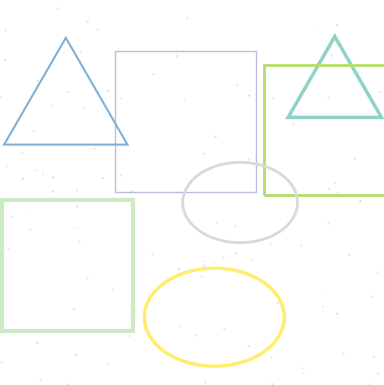[{"shape": "triangle", "thickness": 2.5, "radius": 0.7, "center": [0.87, 0.765]}, {"shape": "square", "thickness": 1, "radius": 0.92, "center": [0.482, 0.685]}, {"shape": "triangle", "thickness": 1.5, "radius": 0.92, "center": [0.171, 0.717]}, {"shape": "square", "thickness": 2, "radius": 0.84, "center": [0.855, 0.663]}, {"shape": "oval", "thickness": 2, "radius": 0.75, "center": [0.624, 0.474]}, {"shape": "square", "thickness": 3, "radius": 0.85, "center": [0.175, 0.311]}, {"shape": "oval", "thickness": 2.5, "radius": 0.91, "center": [0.557, 0.176]}]